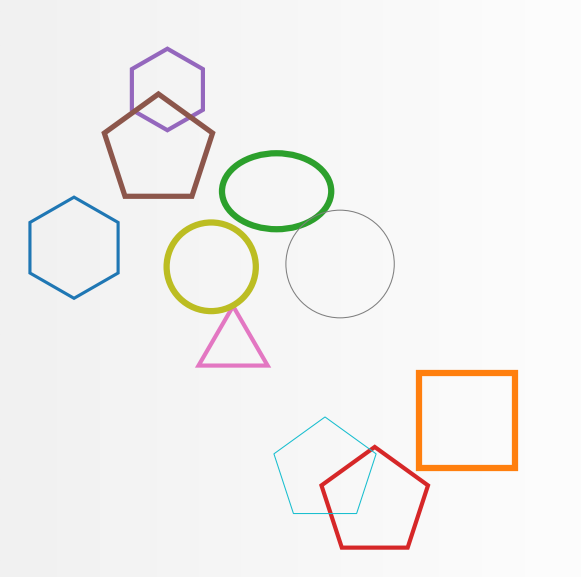[{"shape": "hexagon", "thickness": 1.5, "radius": 0.44, "center": [0.127, 0.57]}, {"shape": "square", "thickness": 3, "radius": 0.41, "center": [0.803, 0.271]}, {"shape": "oval", "thickness": 3, "radius": 0.47, "center": [0.476, 0.668]}, {"shape": "pentagon", "thickness": 2, "radius": 0.48, "center": [0.645, 0.129]}, {"shape": "hexagon", "thickness": 2, "radius": 0.35, "center": [0.288, 0.844]}, {"shape": "pentagon", "thickness": 2.5, "radius": 0.49, "center": [0.273, 0.738]}, {"shape": "triangle", "thickness": 2, "radius": 0.34, "center": [0.401, 0.4]}, {"shape": "circle", "thickness": 0.5, "radius": 0.47, "center": [0.585, 0.542]}, {"shape": "circle", "thickness": 3, "radius": 0.38, "center": [0.363, 0.537]}, {"shape": "pentagon", "thickness": 0.5, "radius": 0.46, "center": [0.559, 0.185]}]